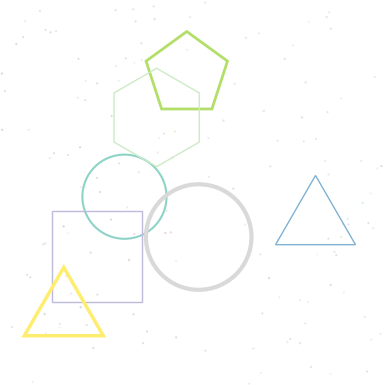[{"shape": "circle", "thickness": 1.5, "radius": 0.55, "center": [0.323, 0.489]}, {"shape": "square", "thickness": 1, "radius": 0.59, "center": [0.251, 0.333]}, {"shape": "triangle", "thickness": 1, "radius": 0.6, "center": [0.82, 0.424]}, {"shape": "pentagon", "thickness": 2, "radius": 0.56, "center": [0.485, 0.807]}, {"shape": "circle", "thickness": 3, "radius": 0.69, "center": [0.516, 0.384]}, {"shape": "hexagon", "thickness": 1, "radius": 0.64, "center": [0.407, 0.695]}, {"shape": "triangle", "thickness": 2.5, "radius": 0.59, "center": [0.166, 0.187]}]